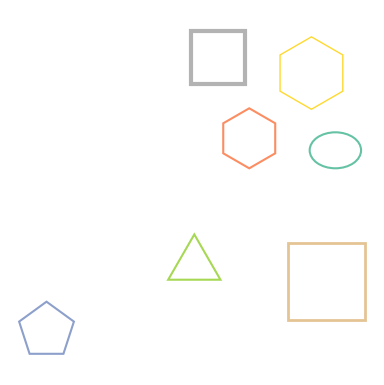[{"shape": "oval", "thickness": 1.5, "radius": 0.33, "center": [0.871, 0.61]}, {"shape": "hexagon", "thickness": 1.5, "radius": 0.39, "center": [0.647, 0.641]}, {"shape": "pentagon", "thickness": 1.5, "radius": 0.37, "center": [0.121, 0.142]}, {"shape": "triangle", "thickness": 1.5, "radius": 0.39, "center": [0.505, 0.313]}, {"shape": "hexagon", "thickness": 1, "radius": 0.47, "center": [0.809, 0.81]}, {"shape": "square", "thickness": 2, "radius": 0.5, "center": [0.849, 0.268]}, {"shape": "square", "thickness": 3, "radius": 0.35, "center": [0.566, 0.851]}]